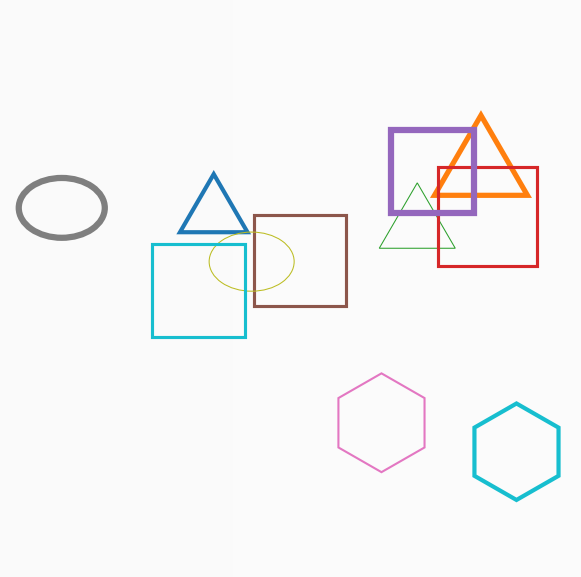[{"shape": "triangle", "thickness": 2, "radius": 0.34, "center": [0.368, 0.631]}, {"shape": "triangle", "thickness": 2.5, "radius": 0.46, "center": [0.827, 0.707]}, {"shape": "triangle", "thickness": 0.5, "radius": 0.38, "center": [0.718, 0.607]}, {"shape": "square", "thickness": 1.5, "radius": 0.43, "center": [0.839, 0.624]}, {"shape": "square", "thickness": 3, "radius": 0.36, "center": [0.744, 0.702]}, {"shape": "square", "thickness": 1.5, "radius": 0.39, "center": [0.516, 0.549]}, {"shape": "hexagon", "thickness": 1, "radius": 0.43, "center": [0.656, 0.267]}, {"shape": "oval", "thickness": 3, "radius": 0.37, "center": [0.106, 0.639]}, {"shape": "oval", "thickness": 0.5, "radius": 0.37, "center": [0.433, 0.546]}, {"shape": "hexagon", "thickness": 2, "radius": 0.42, "center": [0.889, 0.217]}, {"shape": "square", "thickness": 1.5, "radius": 0.4, "center": [0.342, 0.497]}]